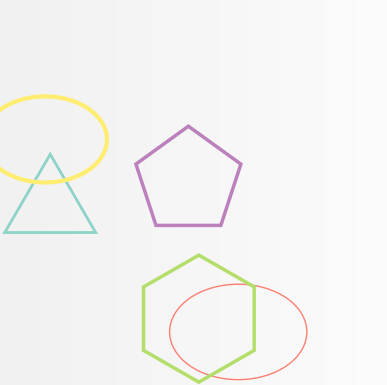[{"shape": "triangle", "thickness": 2, "radius": 0.68, "center": [0.13, 0.464]}, {"shape": "oval", "thickness": 1, "radius": 0.89, "center": [0.615, 0.138]}, {"shape": "hexagon", "thickness": 2.5, "radius": 0.82, "center": [0.513, 0.172]}, {"shape": "pentagon", "thickness": 2.5, "radius": 0.71, "center": [0.486, 0.53]}, {"shape": "oval", "thickness": 3, "radius": 0.8, "center": [0.116, 0.638]}]